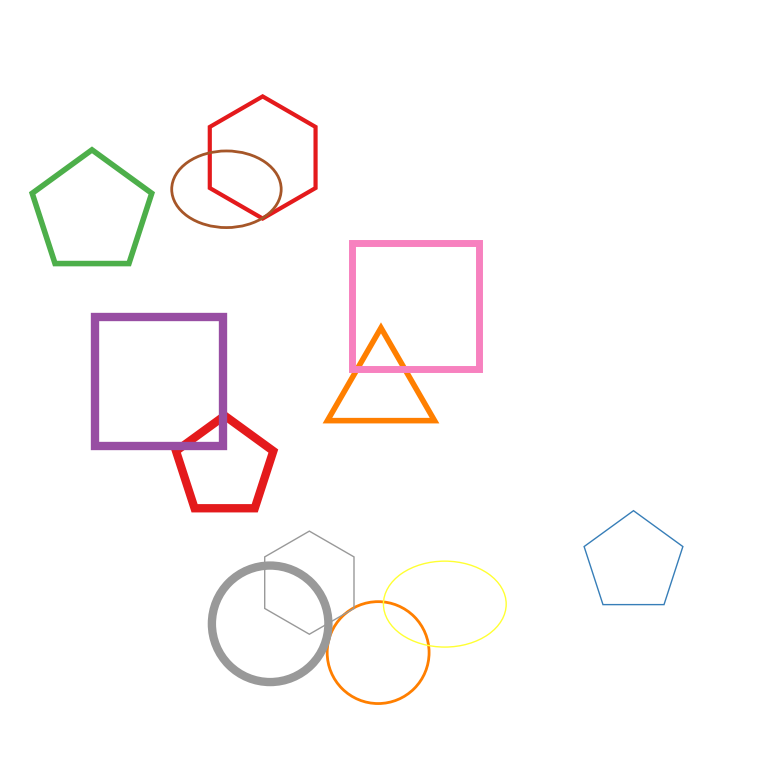[{"shape": "hexagon", "thickness": 1.5, "radius": 0.4, "center": [0.341, 0.795]}, {"shape": "pentagon", "thickness": 3, "radius": 0.33, "center": [0.292, 0.394]}, {"shape": "pentagon", "thickness": 0.5, "radius": 0.34, "center": [0.823, 0.269]}, {"shape": "pentagon", "thickness": 2, "radius": 0.41, "center": [0.119, 0.724]}, {"shape": "square", "thickness": 3, "radius": 0.42, "center": [0.206, 0.505]}, {"shape": "circle", "thickness": 1, "radius": 0.33, "center": [0.491, 0.152]}, {"shape": "triangle", "thickness": 2, "radius": 0.4, "center": [0.495, 0.494]}, {"shape": "oval", "thickness": 0.5, "radius": 0.4, "center": [0.578, 0.215]}, {"shape": "oval", "thickness": 1, "radius": 0.36, "center": [0.294, 0.754]}, {"shape": "square", "thickness": 2.5, "radius": 0.41, "center": [0.539, 0.603]}, {"shape": "circle", "thickness": 3, "radius": 0.38, "center": [0.351, 0.19]}, {"shape": "hexagon", "thickness": 0.5, "radius": 0.33, "center": [0.402, 0.243]}]